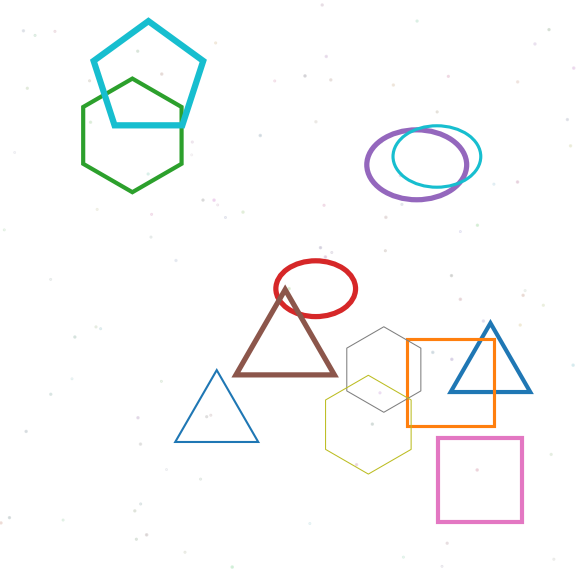[{"shape": "triangle", "thickness": 2, "radius": 0.4, "center": [0.849, 0.36]}, {"shape": "triangle", "thickness": 1, "radius": 0.41, "center": [0.375, 0.275]}, {"shape": "square", "thickness": 1.5, "radius": 0.38, "center": [0.78, 0.337]}, {"shape": "hexagon", "thickness": 2, "radius": 0.49, "center": [0.229, 0.765]}, {"shape": "oval", "thickness": 2.5, "radius": 0.35, "center": [0.547, 0.499]}, {"shape": "oval", "thickness": 2.5, "radius": 0.43, "center": [0.722, 0.714]}, {"shape": "triangle", "thickness": 2.5, "radius": 0.49, "center": [0.494, 0.399]}, {"shape": "square", "thickness": 2, "radius": 0.37, "center": [0.831, 0.168]}, {"shape": "hexagon", "thickness": 0.5, "radius": 0.37, "center": [0.665, 0.359]}, {"shape": "hexagon", "thickness": 0.5, "radius": 0.43, "center": [0.638, 0.264]}, {"shape": "pentagon", "thickness": 3, "radius": 0.5, "center": [0.257, 0.863]}, {"shape": "oval", "thickness": 1.5, "radius": 0.38, "center": [0.757, 0.728]}]